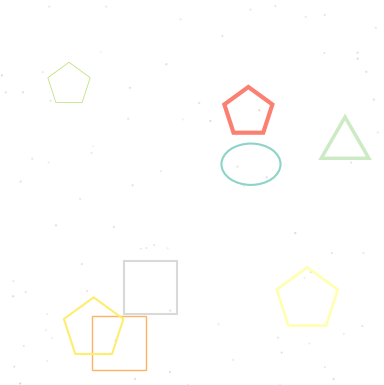[{"shape": "oval", "thickness": 1.5, "radius": 0.38, "center": [0.652, 0.573]}, {"shape": "pentagon", "thickness": 2, "radius": 0.42, "center": [0.798, 0.222]}, {"shape": "pentagon", "thickness": 3, "radius": 0.33, "center": [0.645, 0.708]}, {"shape": "square", "thickness": 1, "radius": 0.35, "center": [0.308, 0.109]}, {"shape": "pentagon", "thickness": 0.5, "radius": 0.29, "center": [0.179, 0.78]}, {"shape": "square", "thickness": 1.5, "radius": 0.35, "center": [0.391, 0.253]}, {"shape": "triangle", "thickness": 2.5, "radius": 0.36, "center": [0.896, 0.625]}, {"shape": "pentagon", "thickness": 1.5, "radius": 0.41, "center": [0.243, 0.146]}]